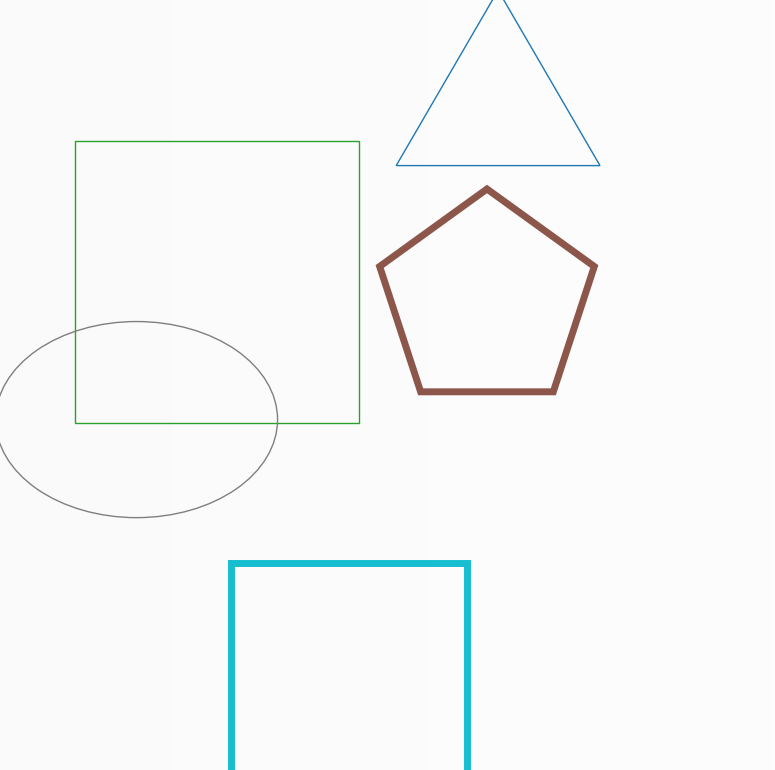[{"shape": "triangle", "thickness": 0.5, "radius": 0.76, "center": [0.643, 0.861]}, {"shape": "square", "thickness": 0.5, "radius": 0.92, "center": [0.28, 0.634]}, {"shape": "pentagon", "thickness": 2.5, "radius": 0.73, "center": [0.628, 0.609]}, {"shape": "oval", "thickness": 0.5, "radius": 0.91, "center": [0.176, 0.455]}, {"shape": "square", "thickness": 2.5, "radius": 0.76, "center": [0.451, 0.116]}]